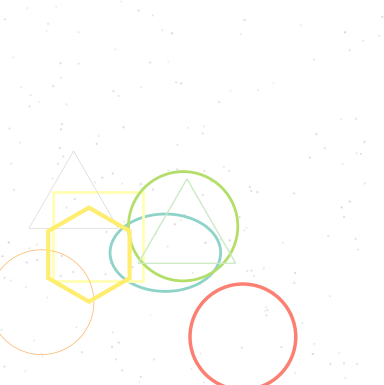[{"shape": "oval", "thickness": 2, "radius": 0.72, "center": [0.429, 0.344]}, {"shape": "square", "thickness": 2, "radius": 0.58, "center": [0.255, 0.386]}, {"shape": "circle", "thickness": 2.5, "radius": 0.69, "center": [0.631, 0.125]}, {"shape": "circle", "thickness": 0.5, "radius": 0.68, "center": [0.108, 0.215]}, {"shape": "circle", "thickness": 2, "radius": 0.71, "center": [0.476, 0.412]}, {"shape": "triangle", "thickness": 0.5, "radius": 0.67, "center": [0.191, 0.474]}, {"shape": "triangle", "thickness": 1, "radius": 0.73, "center": [0.486, 0.389]}, {"shape": "hexagon", "thickness": 3, "radius": 0.61, "center": [0.231, 0.339]}]